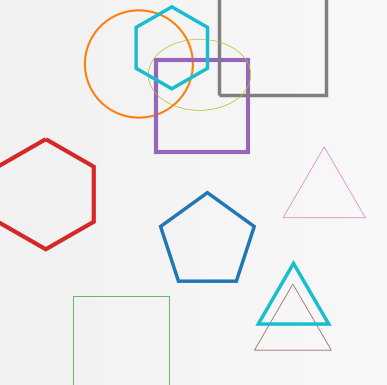[{"shape": "pentagon", "thickness": 2.5, "radius": 0.64, "center": [0.535, 0.372]}, {"shape": "circle", "thickness": 1.5, "radius": 0.7, "center": [0.358, 0.834]}, {"shape": "square", "thickness": 0.5, "radius": 0.62, "center": [0.312, 0.107]}, {"shape": "hexagon", "thickness": 3, "radius": 0.71, "center": [0.118, 0.496]}, {"shape": "square", "thickness": 3, "radius": 0.6, "center": [0.521, 0.725]}, {"shape": "triangle", "thickness": 0.5, "radius": 0.57, "center": [0.756, 0.148]}, {"shape": "triangle", "thickness": 0.5, "radius": 0.61, "center": [0.837, 0.496]}, {"shape": "square", "thickness": 2.5, "radius": 0.69, "center": [0.704, 0.892]}, {"shape": "oval", "thickness": 0.5, "radius": 0.66, "center": [0.515, 0.806]}, {"shape": "hexagon", "thickness": 2.5, "radius": 0.53, "center": [0.443, 0.876]}, {"shape": "triangle", "thickness": 2.5, "radius": 0.53, "center": [0.757, 0.211]}]